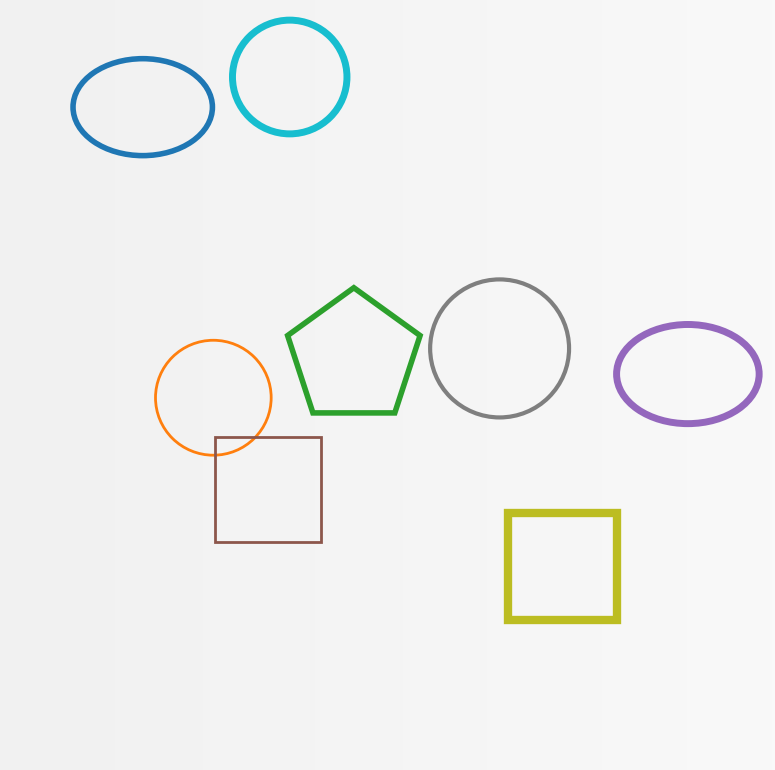[{"shape": "oval", "thickness": 2, "radius": 0.45, "center": [0.184, 0.861]}, {"shape": "circle", "thickness": 1, "radius": 0.37, "center": [0.275, 0.483]}, {"shape": "pentagon", "thickness": 2, "radius": 0.45, "center": [0.457, 0.536]}, {"shape": "oval", "thickness": 2.5, "radius": 0.46, "center": [0.888, 0.514]}, {"shape": "square", "thickness": 1, "radius": 0.34, "center": [0.346, 0.364]}, {"shape": "circle", "thickness": 1.5, "radius": 0.45, "center": [0.645, 0.548]}, {"shape": "square", "thickness": 3, "radius": 0.35, "center": [0.726, 0.264]}, {"shape": "circle", "thickness": 2.5, "radius": 0.37, "center": [0.374, 0.9]}]